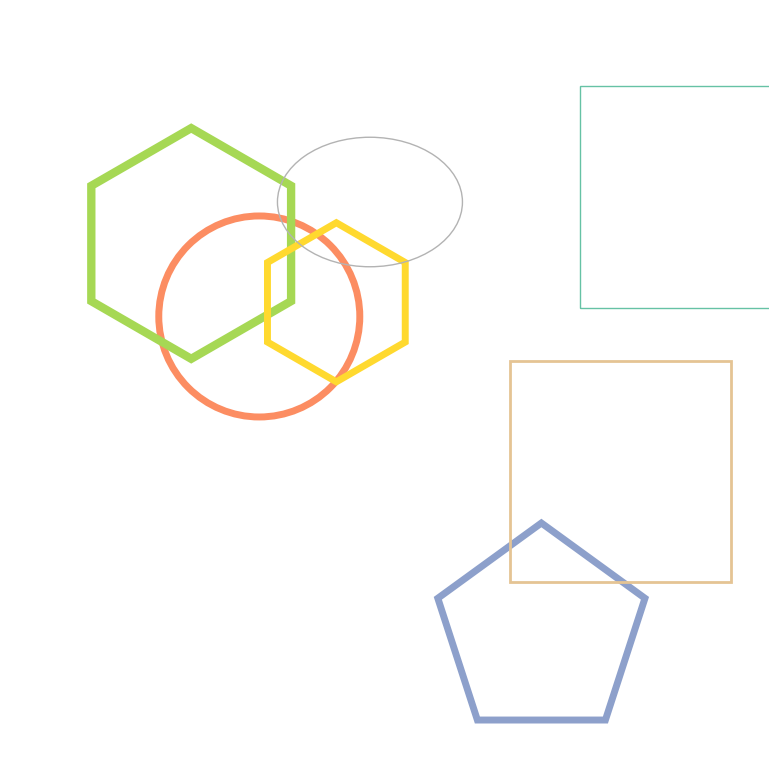[{"shape": "square", "thickness": 0.5, "radius": 0.72, "center": [0.898, 0.745]}, {"shape": "circle", "thickness": 2.5, "radius": 0.65, "center": [0.337, 0.589]}, {"shape": "pentagon", "thickness": 2.5, "radius": 0.71, "center": [0.703, 0.179]}, {"shape": "hexagon", "thickness": 3, "radius": 0.75, "center": [0.248, 0.684]}, {"shape": "hexagon", "thickness": 2.5, "radius": 0.52, "center": [0.437, 0.607]}, {"shape": "square", "thickness": 1, "radius": 0.72, "center": [0.806, 0.388]}, {"shape": "oval", "thickness": 0.5, "radius": 0.6, "center": [0.48, 0.738]}]